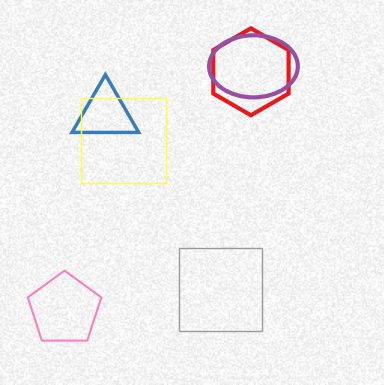[{"shape": "hexagon", "thickness": 3, "radius": 0.56, "center": [0.652, 0.814]}, {"shape": "triangle", "thickness": 2.5, "radius": 0.5, "center": [0.274, 0.706]}, {"shape": "oval", "thickness": 3, "radius": 0.58, "center": [0.658, 0.828]}, {"shape": "square", "thickness": 1, "radius": 0.55, "center": [0.32, 0.636]}, {"shape": "pentagon", "thickness": 1.5, "radius": 0.5, "center": [0.168, 0.197]}, {"shape": "square", "thickness": 1, "radius": 0.54, "center": [0.573, 0.248]}]